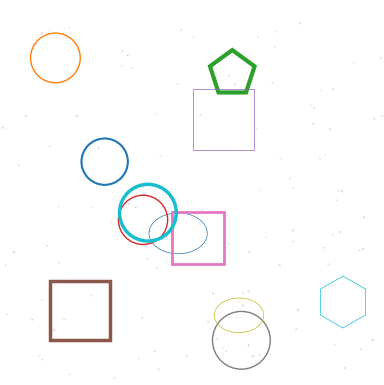[{"shape": "oval", "thickness": 0.5, "radius": 0.38, "center": [0.463, 0.394]}, {"shape": "circle", "thickness": 1.5, "radius": 0.3, "center": [0.272, 0.58]}, {"shape": "circle", "thickness": 1, "radius": 0.32, "center": [0.144, 0.85]}, {"shape": "pentagon", "thickness": 3, "radius": 0.3, "center": [0.603, 0.809]}, {"shape": "circle", "thickness": 1, "radius": 0.32, "center": [0.372, 0.429]}, {"shape": "square", "thickness": 0.5, "radius": 0.39, "center": [0.58, 0.69]}, {"shape": "square", "thickness": 2.5, "radius": 0.39, "center": [0.208, 0.193]}, {"shape": "square", "thickness": 2, "radius": 0.34, "center": [0.514, 0.381]}, {"shape": "circle", "thickness": 1, "radius": 0.38, "center": [0.627, 0.116]}, {"shape": "oval", "thickness": 0.5, "radius": 0.32, "center": [0.621, 0.181]}, {"shape": "circle", "thickness": 2.5, "radius": 0.37, "center": [0.384, 0.448]}, {"shape": "hexagon", "thickness": 0.5, "radius": 0.34, "center": [0.891, 0.215]}]